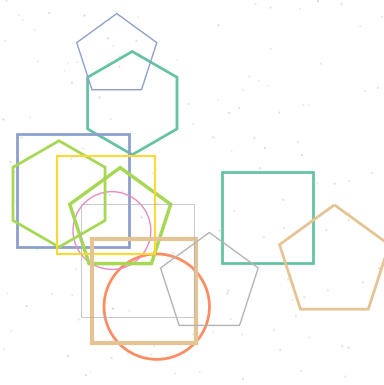[{"shape": "hexagon", "thickness": 2, "radius": 0.67, "center": [0.344, 0.732]}, {"shape": "square", "thickness": 2, "radius": 0.59, "center": [0.694, 0.434]}, {"shape": "circle", "thickness": 2, "radius": 0.68, "center": [0.407, 0.203]}, {"shape": "pentagon", "thickness": 1, "radius": 0.55, "center": [0.303, 0.855]}, {"shape": "square", "thickness": 2, "radius": 0.73, "center": [0.19, 0.505]}, {"shape": "circle", "thickness": 1, "radius": 0.51, "center": [0.291, 0.401]}, {"shape": "pentagon", "thickness": 2.5, "radius": 0.69, "center": [0.312, 0.427]}, {"shape": "hexagon", "thickness": 2, "radius": 0.69, "center": [0.153, 0.496]}, {"shape": "square", "thickness": 1.5, "radius": 0.64, "center": [0.275, 0.468]}, {"shape": "square", "thickness": 3, "radius": 0.67, "center": [0.373, 0.245]}, {"shape": "pentagon", "thickness": 2, "radius": 0.75, "center": [0.869, 0.318]}, {"shape": "pentagon", "thickness": 1, "radius": 0.67, "center": [0.544, 0.263]}, {"shape": "square", "thickness": 0.5, "radius": 0.73, "center": [0.357, 0.325]}]